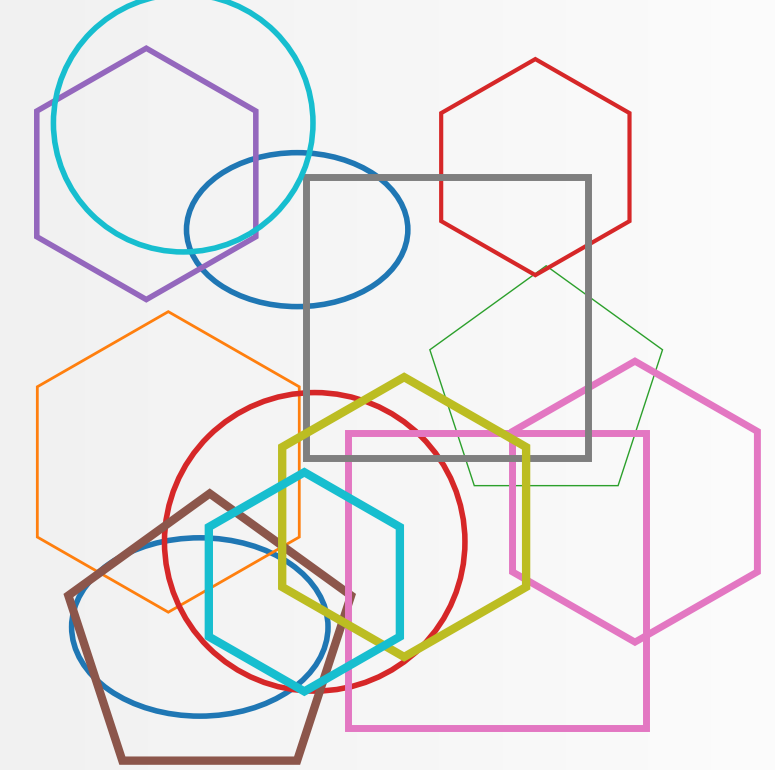[{"shape": "oval", "thickness": 2, "radius": 0.71, "center": [0.383, 0.702]}, {"shape": "oval", "thickness": 2, "radius": 0.83, "center": [0.258, 0.186]}, {"shape": "hexagon", "thickness": 1, "radius": 0.98, "center": [0.217, 0.4]}, {"shape": "pentagon", "thickness": 0.5, "radius": 0.79, "center": [0.705, 0.497]}, {"shape": "circle", "thickness": 2, "radius": 0.97, "center": [0.406, 0.296]}, {"shape": "hexagon", "thickness": 1.5, "radius": 0.7, "center": [0.691, 0.783]}, {"shape": "hexagon", "thickness": 2, "radius": 0.82, "center": [0.189, 0.774]}, {"shape": "pentagon", "thickness": 3, "radius": 0.96, "center": [0.271, 0.167]}, {"shape": "hexagon", "thickness": 2.5, "radius": 0.91, "center": [0.819, 0.348]}, {"shape": "square", "thickness": 2.5, "radius": 0.96, "center": [0.641, 0.246]}, {"shape": "square", "thickness": 2.5, "radius": 0.91, "center": [0.577, 0.588]}, {"shape": "hexagon", "thickness": 3, "radius": 0.91, "center": [0.521, 0.329]}, {"shape": "hexagon", "thickness": 3, "radius": 0.71, "center": [0.393, 0.244]}, {"shape": "circle", "thickness": 2, "radius": 0.84, "center": [0.236, 0.84]}]